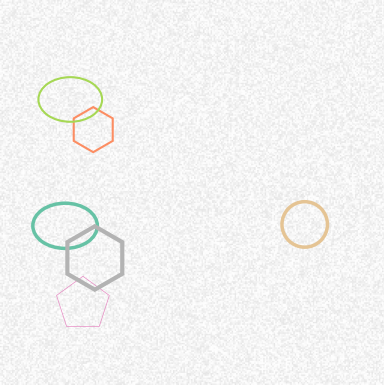[{"shape": "oval", "thickness": 2.5, "radius": 0.42, "center": [0.169, 0.414]}, {"shape": "hexagon", "thickness": 1.5, "radius": 0.29, "center": [0.242, 0.663]}, {"shape": "pentagon", "thickness": 0.5, "radius": 0.36, "center": [0.215, 0.21]}, {"shape": "oval", "thickness": 1.5, "radius": 0.41, "center": [0.183, 0.742]}, {"shape": "circle", "thickness": 2.5, "radius": 0.3, "center": [0.791, 0.417]}, {"shape": "hexagon", "thickness": 3, "radius": 0.41, "center": [0.246, 0.33]}]